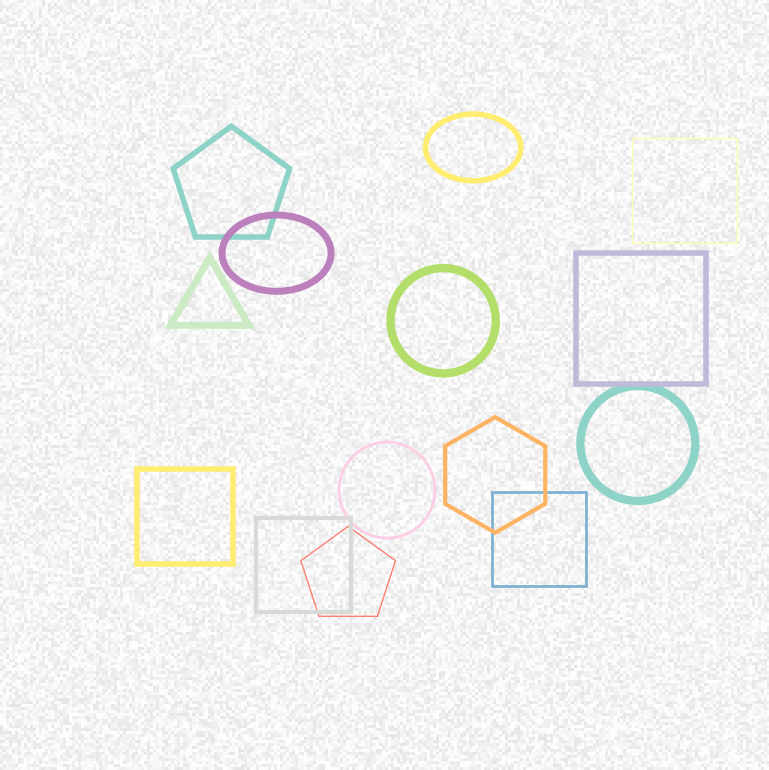[{"shape": "pentagon", "thickness": 2, "radius": 0.4, "center": [0.3, 0.757]}, {"shape": "circle", "thickness": 3, "radius": 0.37, "center": [0.828, 0.424]}, {"shape": "square", "thickness": 0.5, "radius": 0.34, "center": [0.889, 0.752]}, {"shape": "square", "thickness": 2, "radius": 0.42, "center": [0.832, 0.587]}, {"shape": "pentagon", "thickness": 0.5, "radius": 0.32, "center": [0.452, 0.252]}, {"shape": "square", "thickness": 1, "radius": 0.3, "center": [0.7, 0.3]}, {"shape": "hexagon", "thickness": 1.5, "radius": 0.38, "center": [0.643, 0.383]}, {"shape": "circle", "thickness": 3, "radius": 0.34, "center": [0.576, 0.583]}, {"shape": "circle", "thickness": 1, "radius": 0.31, "center": [0.503, 0.364]}, {"shape": "square", "thickness": 1.5, "radius": 0.31, "center": [0.394, 0.266]}, {"shape": "oval", "thickness": 2.5, "radius": 0.35, "center": [0.359, 0.671]}, {"shape": "triangle", "thickness": 2.5, "radius": 0.29, "center": [0.272, 0.607]}, {"shape": "oval", "thickness": 2, "radius": 0.31, "center": [0.614, 0.809]}, {"shape": "square", "thickness": 2, "radius": 0.31, "center": [0.24, 0.329]}]